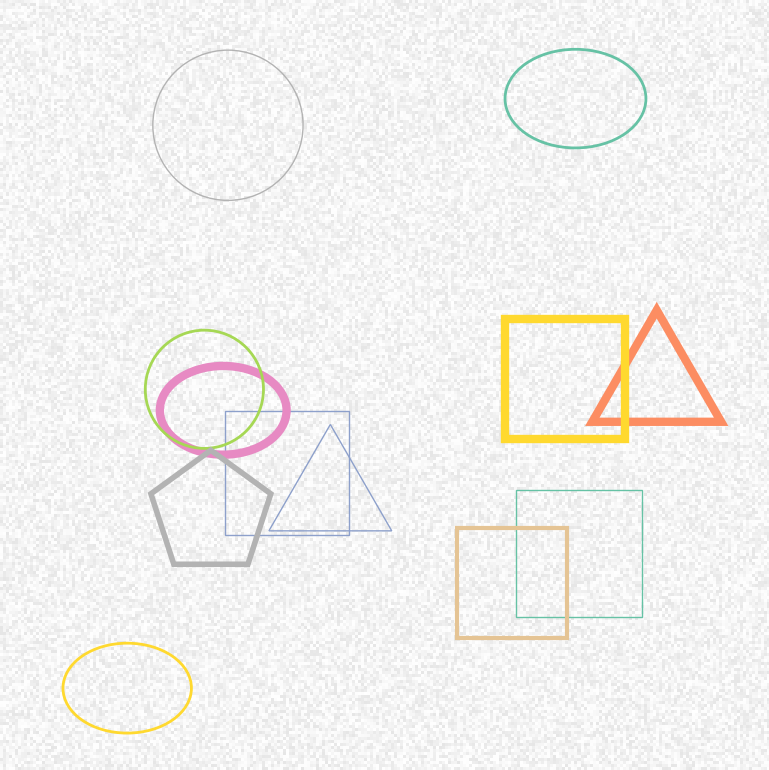[{"shape": "square", "thickness": 0.5, "radius": 0.41, "center": [0.752, 0.281]}, {"shape": "oval", "thickness": 1, "radius": 0.46, "center": [0.747, 0.872]}, {"shape": "triangle", "thickness": 3, "radius": 0.48, "center": [0.853, 0.501]}, {"shape": "triangle", "thickness": 0.5, "radius": 0.46, "center": [0.429, 0.357]}, {"shape": "square", "thickness": 0.5, "radius": 0.4, "center": [0.373, 0.386]}, {"shape": "oval", "thickness": 3, "radius": 0.41, "center": [0.29, 0.467]}, {"shape": "circle", "thickness": 1, "radius": 0.38, "center": [0.265, 0.494]}, {"shape": "square", "thickness": 3, "radius": 0.39, "center": [0.734, 0.508]}, {"shape": "oval", "thickness": 1, "radius": 0.42, "center": [0.165, 0.106]}, {"shape": "square", "thickness": 1.5, "radius": 0.36, "center": [0.666, 0.243]}, {"shape": "circle", "thickness": 0.5, "radius": 0.49, "center": [0.296, 0.837]}, {"shape": "pentagon", "thickness": 2, "radius": 0.41, "center": [0.274, 0.333]}]